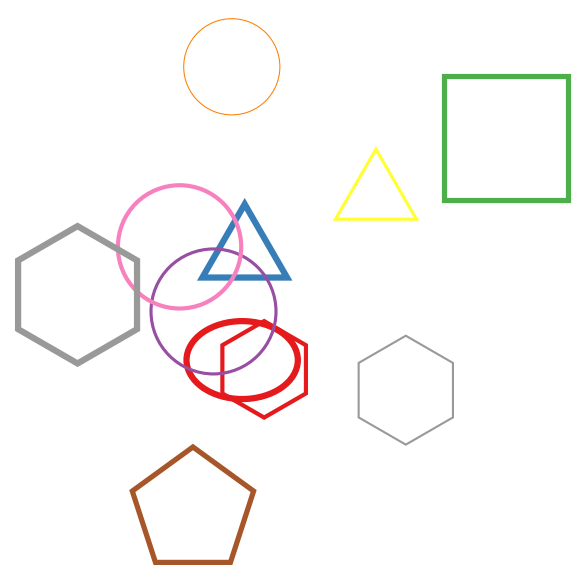[{"shape": "oval", "thickness": 3, "radius": 0.48, "center": [0.419, 0.376]}, {"shape": "hexagon", "thickness": 2, "radius": 0.42, "center": [0.457, 0.36]}, {"shape": "triangle", "thickness": 3, "radius": 0.42, "center": [0.424, 0.561]}, {"shape": "square", "thickness": 2.5, "radius": 0.53, "center": [0.876, 0.76]}, {"shape": "circle", "thickness": 1.5, "radius": 0.54, "center": [0.37, 0.46]}, {"shape": "circle", "thickness": 0.5, "radius": 0.42, "center": [0.401, 0.883]}, {"shape": "triangle", "thickness": 1.5, "radius": 0.4, "center": [0.651, 0.66]}, {"shape": "pentagon", "thickness": 2.5, "radius": 0.55, "center": [0.334, 0.115]}, {"shape": "circle", "thickness": 2, "radius": 0.53, "center": [0.311, 0.572]}, {"shape": "hexagon", "thickness": 1, "radius": 0.47, "center": [0.703, 0.323]}, {"shape": "hexagon", "thickness": 3, "radius": 0.59, "center": [0.134, 0.489]}]